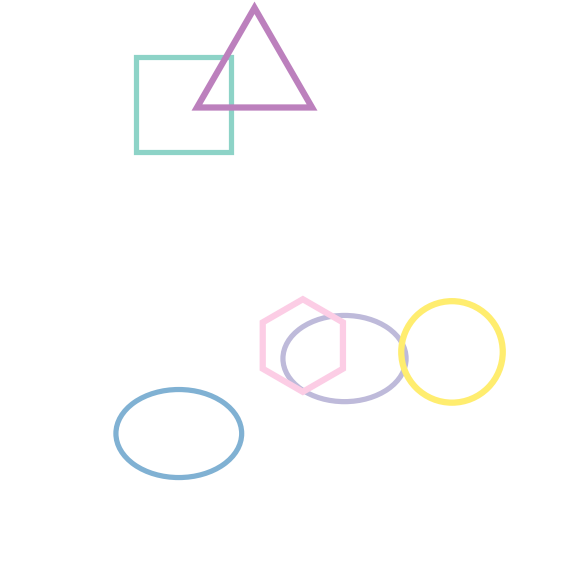[{"shape": "square", "thickness": 2.5, "radius": 0.41, "center": [0.317, 0.818]}, {"shape": "oval", "thickness": 2.5, "radius": 0.53, "center": [0.597, 0.378]}, {"shape": "oval", "thickness": 2.5, "radius": 0.54, "center": [0.31, 0.248]}, {"shape": "hexagon", "thickness": 3, "radius": 0.4, "center": [0.524, 0.401]}, {"shape": "triangle", "thickness": 3, "radius": 0.58, "center": [0.441, 0.871]}, {"shape": "circle", "thickness": 3, "radius": 0.44, "center": [0.783, 0.39]}]